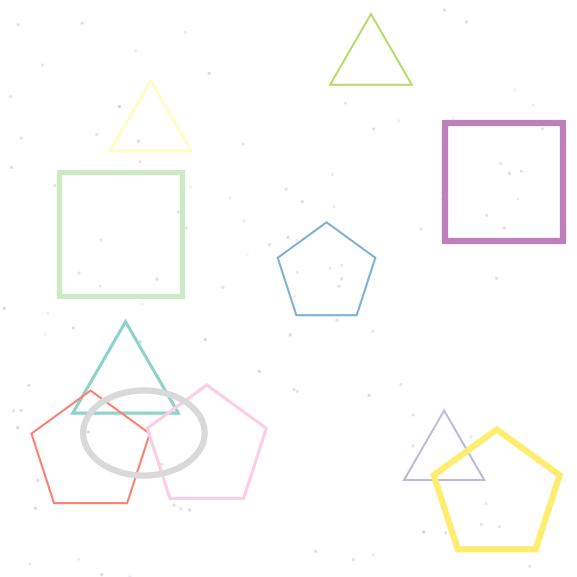[{"shape": "triangle", "thickness": 1.5, "radius": 0.53, "center": [0.217, 0.336]}, {"shape": "triangle", "thickness": 1, "radius": 0.4, "center": [0.261, 0.779]}, {"shape": "triangle", "thickness": 1, "radius": 0.4, "center": [0.769, 0.208]}, {"shape": "pentagon", "thickness": 1, "radius": 0.54, "center": [0.157, 0.215]}, {"shape": "pentagon", "thickness": 1, "radius": 0.44, "center": [0.565, 0.525]}, {"shape": "triangle", "thickness": 1, "radius": 0.41, "center": [0.642, 0.893]}, {"shape": "pentagon", "thickness": 1.5, "radius": 0.54, "center": [0.358, 0.224]}, {"shape": "oval", "thickness": 3, "radius": 0.53, "center": [0.249, 0.249]}, {"shape": "square", "thickness": 3, "radius": 0.51, "center": [0.873, 0.684]}, {"shape": "square", "thickness": 2.5, "radius": 0.53, "center": [0.209, 0.594]}, {"shape": "pentagon", "thickness": 3, "radius": 0.57, "center": [0.86, 0.141]}]